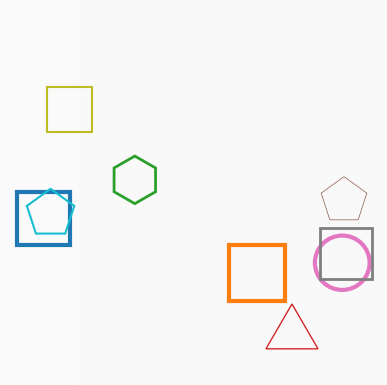[{"shape": "square", "thickness": 3, "radius": 0.34, "center": [0.112, 0.432]}, {"shape": "square", "thickness": 3, "radius": 0.36, "center": [0.664, 0.291]}, {"shape": "hexagon", "thickness": 2, "radius": 0.31, "center": [0.348, 0.533]}, {"shape": "triangle", "thickness": 1, "radius": 0.39, "center": [0.753, 0.133]}, {"shape": "pentagon", "thickness": 0.5, "radius": 0.31, "center": [0.888, 0.479]}, {"shape": "circle", "thickness": 3, "radius": 0.35, "center": [0.883, 0.318]}, {"shape": "square", "thickness": 2, "radius": 0.33, "center": [0.893, 0.342]}, {"shape": "square", "thickness": 1.5, "radius": 0.29, "center": [0.18, 0.716]}, {"shape": "pentagon", "thickness": 1.5, "radius": 0.32, "center": [0.13, 0.445]}]